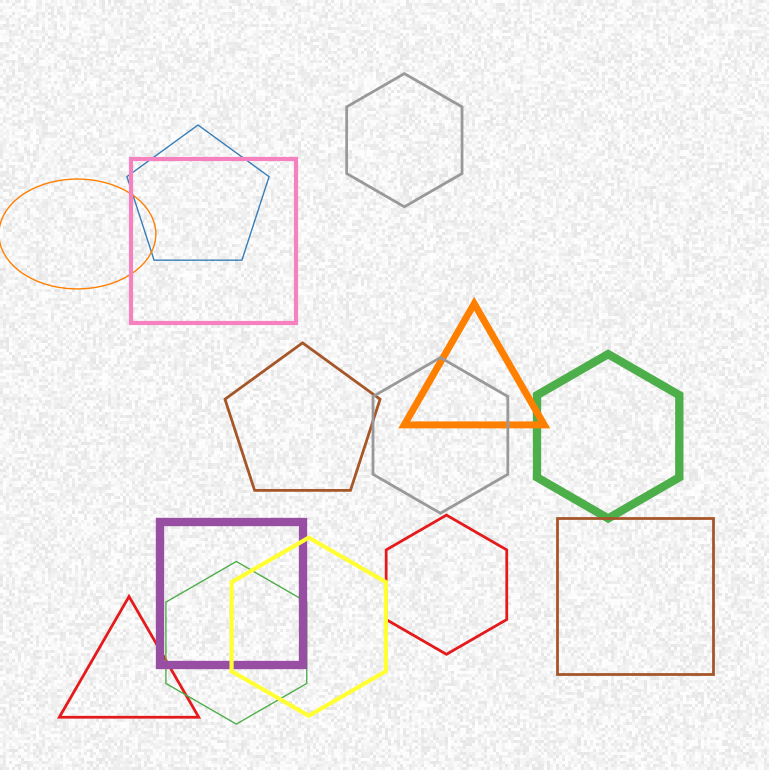[{"shape": "hexagon", "thickness": 1, "radius": 0.45, "center": [0.58, 0.241]}, {"shape": "triangle", "thickness": 1, "radius": 0.52, "center": [0.168, 0.121]}, {"shape": "pentagon", "thickness": 0.5, "radius": 0.49, "center": [0.257, 0.741]}, {"shape": "hexagon", "thickness": 0.5, "radius": 0.53, "center": [0.307, 0.165]}, {"shape": "hexagon", "thickness": 3, "radius": 0.53, "center": [0.79, 0.433]}, {"shape": "square", "thickness": 3, "radius": 0.46, "center": [0.301, 0.229]}, {"shape": "triangle", "thickness": 2.5, "radius": 0.52, "center": [0.616, 0.501]}, {"shape": "oval", "thickness": 0.5, "radius": 0.51, "center": [0.1, 0.696]}, {"shape": "hexagon", "thickness": 1.5, "radius": 0.58, "center": [0.401, 0.186]}, {"shape": "pentagon", "thickness": 1, "radius": 0.53, "center": [0.393, 0.449]}, {"shape": "square", "thickness": 1, "radius": 0.51, "center": [0.825, 0.226]}, {"shape": "square", "thickness": 1.5, "radius": 0.53, "center": [0.278, 0.687]}, {"shape": "hexagon", "thickness": 1, "radius": 0.51, "center": [0.572, 0.435]}, {"shape": "hexagon", "thickness": 1, "radius": 0.43, "center": [0.525, 0.818]}]